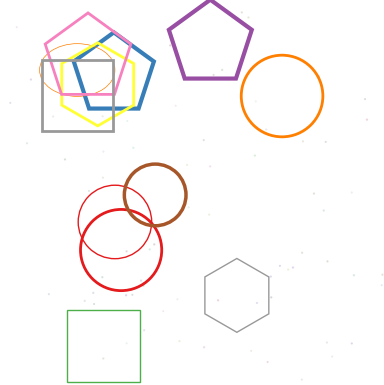[{"shape": "circle", "thickness": 2, "radius": 0.53, "center": [0.315, 0.351]}, {"shape": "circle", "thickness": 1, "radius": 0.48, "center": [0.299, 0.424]}, {"shape": "pentagon", "thickness": 3, "radius": 0.55, "center": [0.296, 0.806]}, {"shape": "square", "thickness": 1, "radius": 0.47, "center": [0.268, 0.101]}, {"shape": "pentagon", "thickness": 3, "radius": 0.57, "center": [0.546, 0.888]}, {"shape": "oval", "thickness": 0.5, "radius": 0.49, "center": [0.201, 0.818]}, {"shape": "circle", "thickness": 2, "radius": 0.53, "center": [0.733, 0.751]}, {"shape": "hexagon", "thickness": 2, "radius": 0.54, "center": [0.254, 0.781]}, {"shape": "circle", "thickness": 2.5, "radius": 0.4, "center": [0.403, 0.494]}, {"shape": "pentagon", "thickness": 2, "radius": 0.58, "center": [0.229, 0.849]}, {"shape": "square", "thickness": 2, "radius": 0.46, "center": [0.202, 0.752]}, {"shape": "hexagon", "thickness": 1, "radius": 0.48, "center": [0.615, 0.233]}]